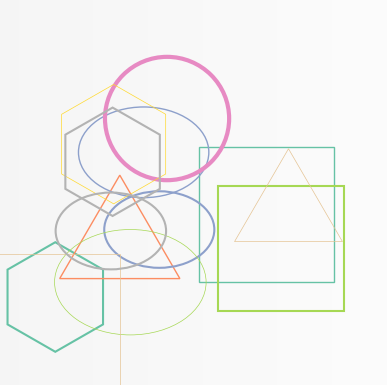[{"shape": "square", "thickness": 1, "radius": 0.87, "center": [0.687, 0.443]}, {"shape": "hexagon", "thickness": 1.5, "radius": 0.71, "center": [0.143, 0.229]}, {"shape": "triangle", "thickness": 1, "radius": 0.9, "center": [0.309, 0.366]}, {"shape": "oval", "thickness": 1.5, "radius": 0.71, "center": [0.411, 0.404]}, {"shape": "oval", "thickness": 1, "radius": 0.84, "center": [0.371, 0.604]}, {"shape": "circle", "thickness": 3, "radius": 0.8, "center": [0.431, 0.692]}, {"shape": "oval", "thickness": 0.5, "radius": 0.98, "center": [0.336, 0.267]}, {"shape": "square", "thickness": 1.5, "radius": 0.81, "center": [0.726, 0.354]}, {"shape": "hexagon", "thickness": 0.5, "radius": 0.78, "center": [0.293, 0.626]}, {"shape": "square", "thickness": 0.5, "radius": 0.95, "center": [0.118, 0.148]}, {"shape": "triangle", "thickness": 0.5, "radius": 0.8, "center": [0.744, 0.453]}, {"shape": "hexagon", "thickness": 1.5, "radius": 0.7, "center": [0.291, 0.58]}, {"shape": "oval", "thickness": 1.5, "radius": 0.71, "center": [0.286, 0.4]}]